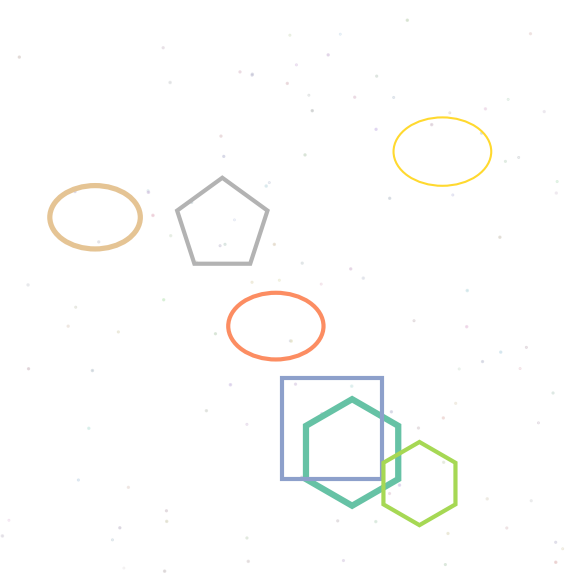[{"shape": "hexagon", "thickness": 3, "radius": 0.46, "center": [0.61, 0.216]}, {"shape": "oval", "thickness": 2, "radius": 0.41, "center": [0.478, 0.434]}, {"shape": "square", "thickness": 2, "radius": 0.44, "center": [0.575, 0.257]}, {"shape": "hexagon", "thickness": 2, "radius": 0.36, "center": [0.726, 0.162]}, {"shape": "oval", "thickness": 1, "radius": 0.42, "center": [0.766, 0.737]}, {"shape": "oval", "thickness": 2.5, "radius": 0.39, "center": [0.165, 0.623]}, {"shape": "pentagon", "thickness": 2, "radius": 0.41, "center": [0.385, 0.609]}]